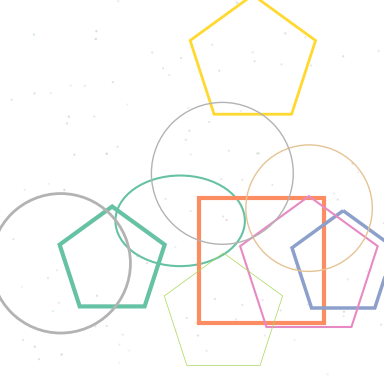[{"shape": "oval", "thickness": 1.5, "radius": 0.84, "center": [0.468, 0.426]}, {"shape": "pentagon", "thickness": 3, "radius": 0.72, "center": [0.291, 0.32]}, {"shape": "square", "thickness": 3, "radius": 0.81, "center": [0.679, 0.323]}, {"shape": "pentagon", "thickness": 2.5, "radius": 0.7, "center": [0.891, 0.313]}, {"shape": "pentagon", "thickness": 1.5, "radius": 0.94, "center": [0.802, 0.303]}, {"shape": "pentagon", "thickness": 0.5, "radius": 0.81, "center": [0.58, 0.181]}, {"shape": "pentagon", "thickness": 2, "radius": 0.86, "center": [0.657, 0.842]}, {"shape": "circle", "thickness": 1, "radius": 0.82, "center": [0.803, 0.459]}, {"shape": "circle", "thickness": 2, "radius": 0.91, "center": [0.158, 0.316]}, {"shape": "circle", "thickness": 1, "radius": 0.92, "center": [0.577, 0.55]}]